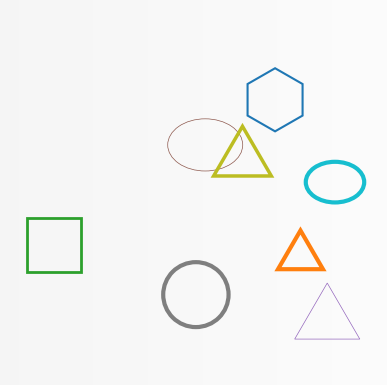[{"shape": "hexagon", "thickness": 1.5, "radius": 0.41, "center": [0.71, 0.741]}, {"shape": "triangle", "thickness": 3, "radius": 0.33, "center": [0.775, 0.334]}, {"shape": "square", "thickness": 2, "radius": 0.35, "center": [0.14, 0.364]}, {"shape": "triangle", "thickness": 0.5, "radius": 0.49, "center": [0.844, 0.168]}, {"shape": "oval", "thickness": 0.5, "radius": 0.48, "center": [0.53, 0.624]}, {"shape": "circle", "thickness": 3, "radius": 0.42, "center": [0.506, 0.235]}, {"shape": "triangle", "thickness": 2.5, "radius": 0.43, "center": [0.626, 0.586]}, {"shape": "oval", "thickness": 3, "radius": 0.38, "center": [0.864, 0.527]}]